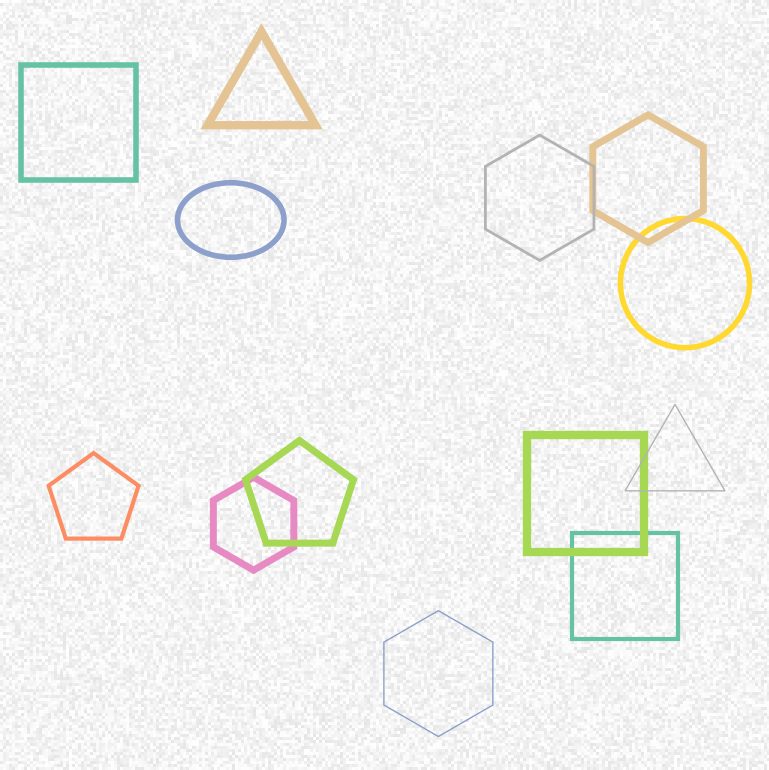[{"shape": "square", "thickness": 2, "radius": 0.37, "center": [0.102, 0.84]}, {"shape": "square", "thickness": 1.5, "radius": 0.34, "center": [0.812, 0.239]}, {"shape": "pentagon", "thickness": 1.5, "radius": 0.31, "center": [0.122, 0.35]}, {"shape": "hexagon", "thickness": 0.5, "radius": 0.41, "center": [0.569, 0.125]}, {"shape": "oval", "thickness": 2, "radius": 0.35, "center": [0.3, 0.714]}, {"shape": "hexagon", "thickness": 2.5, "radius": 0.3, "center": [0.329, 0.32]}, {"shape": "pentagon", "thickness": 2.5, "radius": 0.37, "center": [0.389, 0.354]}, {"shape": "square", "thickness": 3, "radius": 0.38, "center": [0.76, 0.359]}, {"shape": "circle", "thickness": 2, "radius": 0.42, "center": [0.89, 0.632]}, {"shape": "hexagon", "thickness": 2.5, "radius": 0.41, "center": [0.842, 0.768]}, {"shape": "triangle", "thickness": 3, "radius": 0.41, "center": [0.34, 0.878]}, {"shape": "hexagon", "thickness": 1, "radius": 0.41, "center": [0.701, 0.743]}, {"shape": "triangle", "thickness": 0.5, "radius": 0.37, "center": [0.877, 0.4]}]